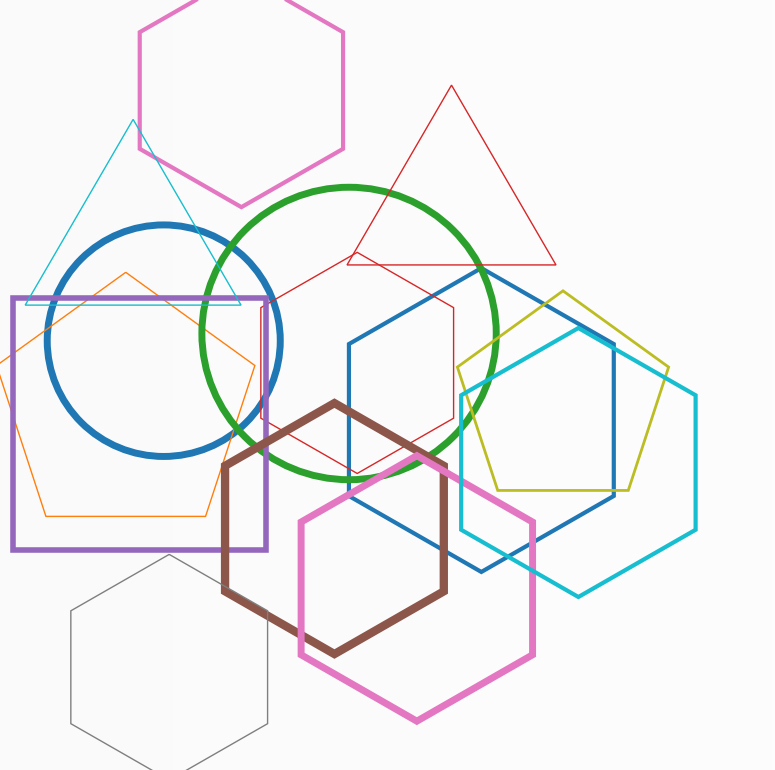[{"shape": "circle", "thickness": 2.5, "radius": 0.75, "center": [0.211, 0.558]}, {"shape": "hexagon", "thickness": 1.5, "radius": 0.99, "center": [0.621, 0.455]}, {"shape": "pentagon", "thickness": 0.5, "radius": 0.88, "center": [0.162, 0.471]}, {"shape": "circle", "thickness": 2.5, "radius": 0.95, "center": [0.45, 0.567]}, {"shape": "triangle", "thickness": 0.5, "radius": 0.78, "center": [0.583, 0.734]}, {"shape": "hexagon", "thickness": 0.5, "radius": 0.72, "center": [0.461, 0.529]}, {"shape": "square", "thickness": 2, "radius": 0.82, "center": [0.18, 0.45]}, {"shape": "hexagon", "thickness": 3, "radius": 0.81, "center": [0.432, 0.314]}, {"shape": "hexagon", "thickness": 1.5, "radius": 0.76, "center": [0.311, 0.882]}, {"shape": "hexagon", "thickness": 2.5, "radius": 0.86, "center": [0.538, 0.236]}, {"shape": "hexagon", "thickness": 0.5, "radius": 0.73, "center": [0.218, 0.133]}, {"shape": "pentagon", "thickness": 1, "radius": 0.72, "center": [0.726, 0.479]}, {"shape": "hexagon", "thickness": 1.5, "radius": 0.87, "center": [0.746, 0.399]}, {"shape": "triangle", "thickness": 0.5, "radius": 0.8, "center": [0.172, 0.684]}]